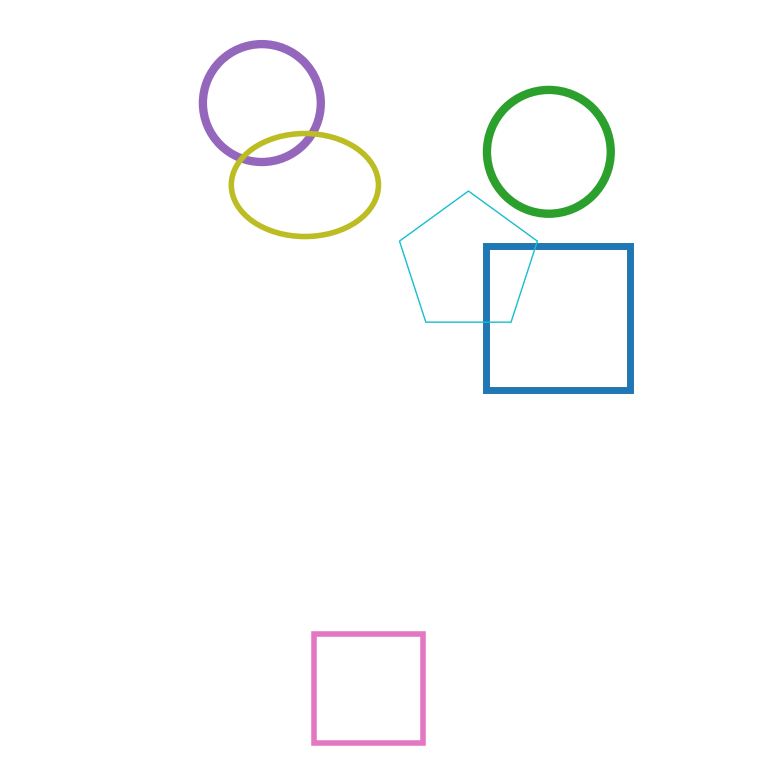[{"shape": "square", "thickness": 2.5, "radius": 0.47, "center": [0.724, 0.587]}, {"shape": "circle", "thickness": 3, "radius": 0.4, "center": [0.713, 0.803]}, {"shape": "circle", "thickness": 3, "radius": 0.38, "center": [0.34, 0.866]}, {"shape": "square", "thickness": 2, "radius": 0.35, "center": [0.479, 0.106]}, {"shape": "oval", "thickness": 2, "radius": 0.48, "center": [0.396, 0.76]}, {"shape": "pentagon", "thickness": 0.5, "radius": 0.47, "center": [0.608, 0.658]}]